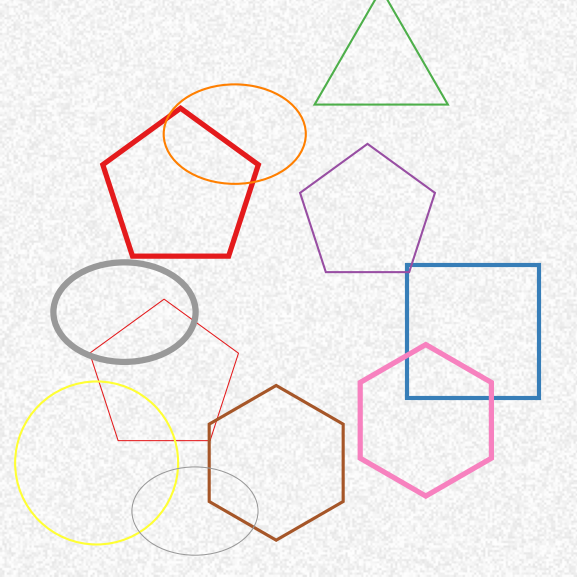[{"shape": "pentagon", "thickness": 0.5, "radius": 0.68, "center": [0.284, 0.346]}, {"shape": "pentagon", "thickness": 2.5, "radius": 0.71, "center": [0.313, 0.67]}, {"shape": "square", "thickness": 2, "radius": 0.57, "center": [0.819, 0.425]}, {"shape": "triangle", "thickness": 1, "radius": 0.67, "center": [0.66, 0.885]}, {"shape": "pentagon", "thickness": 1, "radius": 0.61, "center": [0.636, 0.627]}, {"shape": "oval", "thickness": 1, "radius": 0.62, "center": [0.406, 0.767]}, {"shape": "circle", "thickness": 1, "radius": 0.71, "center": [0.167, 0.197]}, {"shape": "hexagon", "thickness": 1.5, "radius": 0.67, "center": [0.478, 0.198]}, {"shape": "hexagon", "thickness": 2.5, "radius": 0.66, "center": [0.737, 0.271]}, {"shape": "oval", "thickness": 3, "radius": 0.62, "center": [0.216, 0.459]}, {"shape": "oval", "thickness": 0.5, "radius": 0.55, "center": [0.338, 0.114]}]